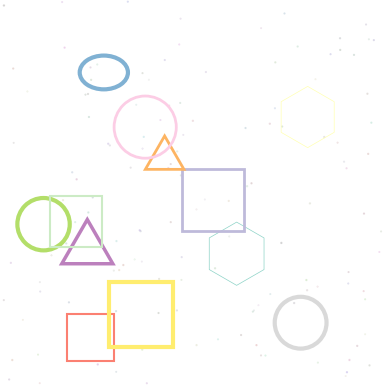[{"shape": "hexagon", "thickness": 0.5, "radius": 0.41, "center": [0.615, 0.341]}, {"shape": "hexagon", "thickness": 0.5, "radius": 0.4, "center": [0.799, 0.696]}, {"shape": "square", "thickness": 2, "radius": 0.4, "center": [0.554, 0.48]}, {"shape": "square", "thickness": 1.5, "radius": 0.3, "center": [0.236, 0.124]}, {"shape": "oval", "thickness": 3, "radius": 0.31, "center": [0.27, 0.812]}, {"shape": "triangle", "thickness": 2, "radius": 0.29, "center": [0.428, 0.589]}, {"shape": "circle", "thickness": 3, "radius": 0.34, "center": [0.113, 0.418]}, {"shape": "circle", "thickness": 2, "radius": 0.4, "center": [0.377, 0.67]}, {"shape": "circle", "thickness": 3, "radius": 0.34, "center": [0.781, 0.162]}, {"shape": "triangle", "thickness": 2.5, "radius": 0.38, "center": [0.227, 0.353]}, {"shape": "square", "thickness": 1.5, "radius": 0.34, "center": [0.197, 0.425]}, {"shape": "square", "thickness": 3, "radius": 0.42, "center": [0.366, 0.183]}]